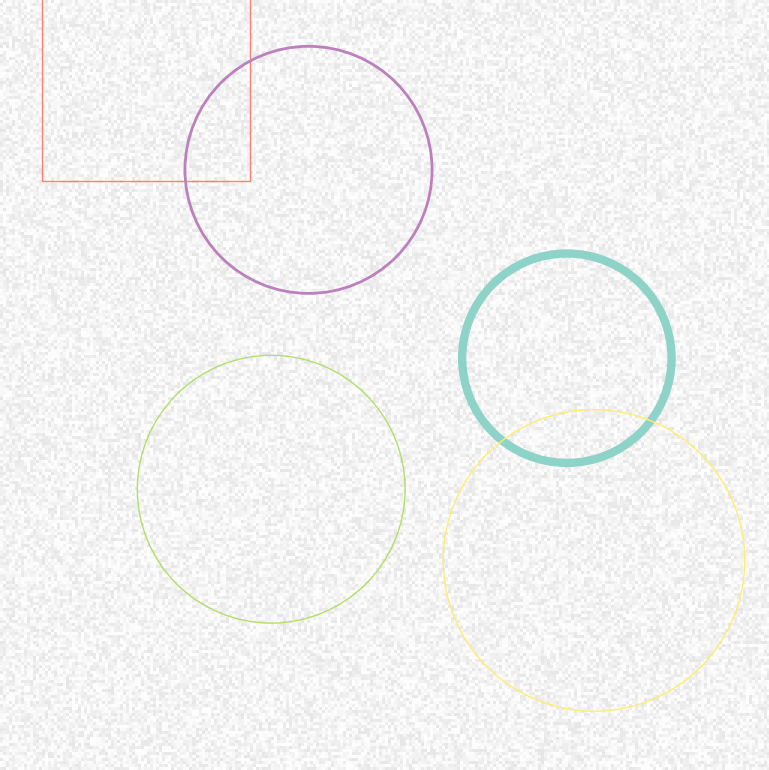[{"shape": "circle", "thickness": 3, "radius": 0.68, "center": [0.736, 0.535]}, {"shape": "square", "thickness": 0.5, "radius": 0.68, "center": [0.19, 0.9]}, {"shape": "circle", "thickness": 0.5, "radius": 0.87, "center": [0.352, 0.365]}, {"shape": "circle", "thickness": 1, "radius": 0.8, "center": [0.401, 0.779]}, {"shape": "circle", "thickness": 0.5, "radius": 0.98, "center": [0.771, 0.272]}]